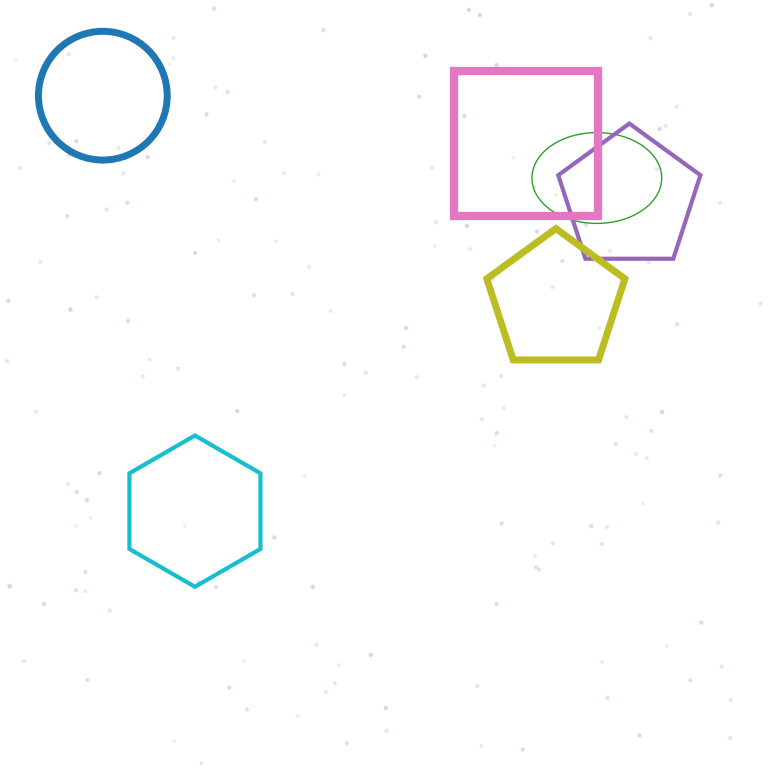[{"shape": "circle", "thickness": 2.5, "radius": 0.42, "center": [0.134, 0.876]}, {"shape": "oval", "thickness": 0.5, "radius": 0.42, "center": [0.775, 0.769]}, {"shape": "pentagon", "thickness": 1.5, "radius": 0.49, "center": [0.817, 0.742]}, {"shape": "square", "thickness": 3, "radius": 0.47, "center": [0.683, 0.813]}, {"shape": "pentagon", "thickness": 2.5, "radius": 0.47, "center": [0.722, 0.609]}, {"shape": "hexagon", "thickness": 1.5, "radius": 0.49, "center": [0.253, 0.336]}]